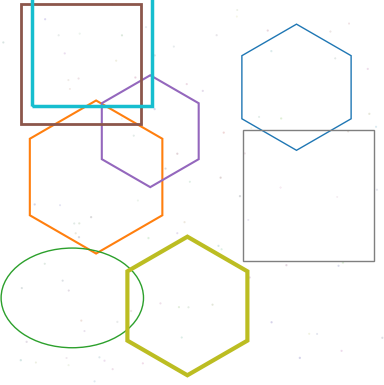[{"shape": "hexagon", "thickness": 1, "radius": 0.82, "center": [0.77, 0.773]}, {"shape": "hexagon", "thickness": 1.5, "radius": 0.99, "center": [0.25, 0.54]}, {"shape": "oval", "thickness": 1, "radius": 0.92, "center": [0.188, 0.226]}, {"shape": "hexagon", "thickness": 1.5, "radius": 0.73, "center": [0.39, 0.659]}, {"shape": "square", "thickness": 2, "radius": 0.78, "center": [0.211, 0.833]}, {"shape": "square", "thickness": 1, "radius": 0.85, "center": [0.801, 0.492]}, {"shape": "hexagon", "thickness": 3, "radius": 0.9, "center": [0.487, 0.205]}, {"shape": "square", "thickness": 2.5, "radius": 0.78, "center": [0.239, 0.88]}]